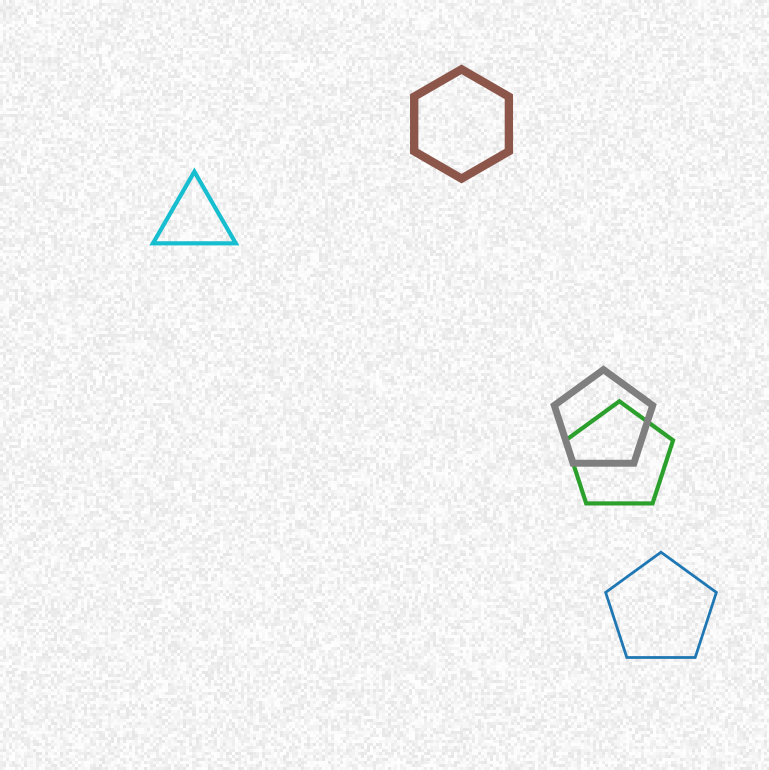[{"shape": "pentagon", "thickness": 1, "radius": 0.38, "center": [0.858, 0.207]}, {"shape": "pentagon", "thickness": 1.5, "radius": 0.37, "center": [0.804, 0.406]}, {"shape": "hexagon", "thickness": 3, "radius": 0.35, "center": [0.599, 0.839]}, {"shape": "pentagon", "thickness": 2.5, "radius": 0.34, "center": [0.784, 0.453]}, {"shape": "triangle", "thickness": 1.5, "radius": 0.31, "center": [0.252, 0.715]}]